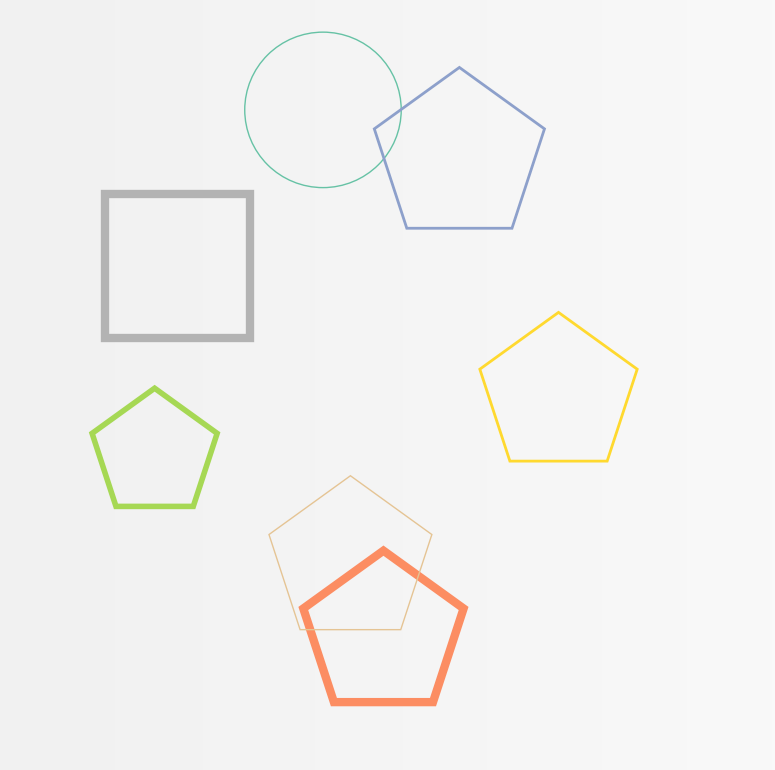[{"shape": "circle", "thickness": 0.5, "radius": 0.5, "center": [0.417, 0.857]}, {"shape": "pentagon", "thickness": 3, "radius": 0.54, "center": [0.495, 0.176]}, {"shape": "pentagon", "thickness": 1, "radius": 0.58, "center": [0.593, 0.797]}, {"shape": "pentagon", "thickness": 2, "radius": 0.42, "center": [0.2, 0.411]}, {"shape": "pentagon", "thickness": 1, "radius": 0.53, "center": [0.721, 0.488]}, {"shape": "pentagon", "thickness": 0.5, "radius": 0.55, "center": [0.452, 0.272]}, {"shape": "square", "thickness": 3, "radius": 0.47, "center": [0.229, 0.655]}]